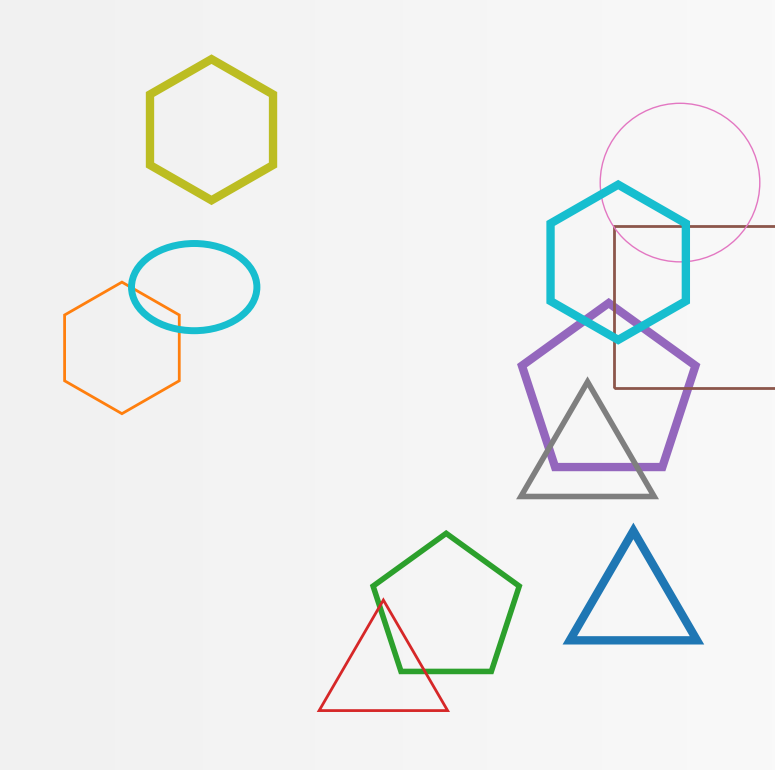[{"shape": "triangle", "thickness": 3, "radius": 0.47, "center": [0.817, 0.216]}, {"shape": "hexagon", "thickness": 1, "radius": 0.43, "center": [0.157, 0.548]}, {"shape": "pentagon", "thickness": 2, "radius": 0.5, "center": [0.576, 0.208]}, {"shape": "triangle", "thickness": 1, "radius": 0.48, "center": [0.495, 0.125]}, {"shape": "pentagon", "thickness": 3, "radius": 0.59, "center": [0.785, 0.489]}, {"shape": "square", "thickness": 1, "radius": 0.53, "center": [0.898, 0.602]}, {"shape": "circle", "thickness": 0.5, "radius": 0.51, "center": [0.877, 0.763]}, {"shape": "triangle", "thickness": 2, "radius": 0.5, "center": [0.758, 0.405]}, {"shape": "hexagon", "thickness": 3, "radius": 0.46, "center": [0.273, 0.832]}, {"shape": "oval", "thickness": 2.5, "radius": 0.4, "center": [0.251, 0.627]}, {"shape": "hexagon", "thickness": 3, "radius": 0.5, "center": [0.798, 0.659]}]